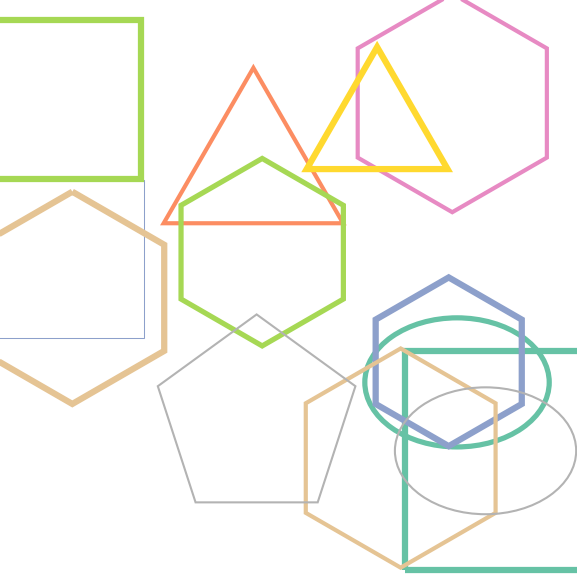[{"shape": "square", "thickness": 3, "radius": 0.95, "center": [0.891, 0.202]}, {"shape": "oval", "thickness": 2.5, "radius": 0.8, "center": [0.791, 0.337]}, {"shape": "triangle", "thickness": 2, "radius": 0.9, "center": [0.439, 0.702]}, {"shape": "hexagon", "thickness": 3, "radius": 0.73, "center": [0.777, 0.373]}, {"shape": "square", "thickness": 0.5, "radius": 0.68, "center": [0.113, 0.551]}, {"shape": "hexagon", "thickness": 2, "radius": 0.95, "center": [0.783, 0.821]}, {"shape": "square", "thickness": 3, "radius": 0.69, "center": [0.107, 0.826]}, {"shape": "hexagon", "thickness": 2.5, "radius": 0.81, "center": [0.454, 0.562]}, {"shape": "triangle", "thickness": 3, "radius": 0.7, "center": [0.653, 0.777]}, {"shape": "hexagon", "thickness": 3, "radius": 0.92, "center": [0.125, 0.483]}, {"shape": "hexagon", "thickness": 2, "radius": 0.95, "center": [0.694, 0.206]}, {"shape": "pentagon", "thickness": 1, "radius": 0.9, "center": [0.444, 0.275]}, {"shape": "oval", "thickness": 1, "radius": 0.78, "center": [0.841, 0.219]}]